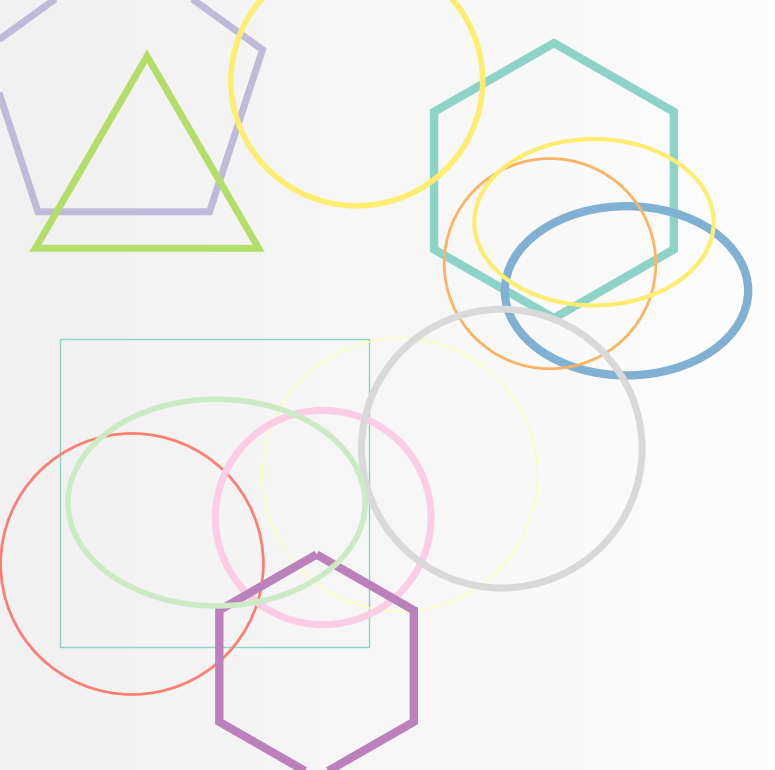[{"shape": "square", "thickness": 0.5, "radius": 1.0, "center": [0.277, 0.36]}, {"shape": "hexagon", "thickness": 3, "radius": 0.89, "center": [0.715, 0.765]}, {"shape": "circle", "thickness": 0.5, "radius": 0.89, "center": [0.516, 0.383]}, {"shape": "pentagon", "thickness": 2.5, "radius": 0.94, "center": [0.16, 0.877]}, {"shape": "circle", "thickness": 1, "radius": 0.85, "center": [0.17, 0.268]}, {"shape": "oval", "thickness": 3, "radius": 0.78, "center": [0.808, 0.622]}, {"shape": "circle", "thickness": 1, "radius": 0.68, "center": [0.71, 0.658]}, {"shape": "triangle", "thickness": 2.5, "radius": 0.83, "center": [0.19, 0.761]}, {"shape": "circle", "thickness": 2.5, "radius": 0.7, "center": [0.417, 0.328]}, {"shape": "circle", "thickness": 2.5, "radius": 0.91, "center": [0.648, 0.417]}, {"shape": "hexagon", "thickness": 3, "radius": 0.72, "center": [0.408, 0.135]}, {"shape": "oval", "thickness": 2, "radius": 0.96, "center": [0.279, 0.347]}, {"shape": "oval", "thickness": 1.5, "radius": 0.77, "center": [0.766, 0.711]}, {"shape": "circle", "thickness": 2, "radius": 0.81, "center": [0.46, 0.895]}]